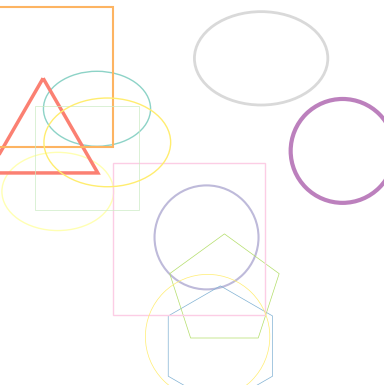[{"shape": "oval", "thickness": 1, "radius": 0.7, "center": [0.252, 0.717]}, {"shape": "oval", "thickness": 1, "radius": 0.73, "center": [0.15, 0.503]}, {"shape": "circle", "thickness": 1.5, "radius": 0.68, "center": [0.536, 0.383]}, {"shape": "triangle", "thickness": 2.5, "radius": 0.82, "center": [0.112, 0.633]}, {"shape": "hexagon", "thickness": 0.5, "radius": 0.78, "center": [0.572, 0.101]}, {"shape": "square", "thickness": 1.5, "radius": 0.91, "center": [0.112, 0.8]}, {"shape": "pentagon", "thickness": 0.5, "radius": 0.75, "center": [0.583, 0.243]}, {"shape": "square", "thickness": 1, "radius": 0.99, "center": [0.49, 0.378]}, {"shape": "oval", "thickness": 2, "radius": 0.87, "center": [0.678, 0.849]}, {"shape": "circle", "thickness": 3, "radius": 0.67, "center": [0.89, 0.608]}, {"shape": "square", "thickness": 0.5, "radius": 0.68, "center": [0.225, 0.588]}, {"shape": "circle", "thickness": 0.5, "radius": 0.81, "center": [0.539, 0.126]}, {"shape": "oval", "thickness": 1, "radius": 0.82, "center": [0.279, 0.63]}]